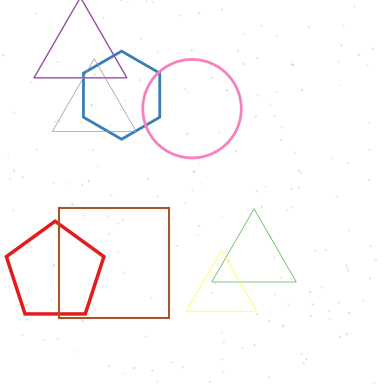[{"shape": "pentagon", "thickness": 2.5, "radius": 0.67, "center": [0.143, 0.292]}, {"shape": "hexagon", "thickness": 2, "radius": 0.57, "center": [0.316, 0.753]}, {"shape": "triangle", "thickness": 0.5, "radius": 0.63, "center": [0.66, 0.331]}, {"shape": "triangle", "thickness": 1, "radius": 0.7, "center": [0.209, 0.867]}, {"shape": "triangle", "thickness": 0.5, "radius": 0.53, "center": [0.575, 0.245]}, {"shape": "square", "thickness": 1.5, "radius": 0.71, "center": [0.296, 0.317]}, {"shape": "circle", "thickness": 2, "radius": 0.64, "center": [0.499, 0.718]}, {"shape": "triangle", "thickness": 0.5, "radius": 0.63, "center": [0.245, 0.721]}]